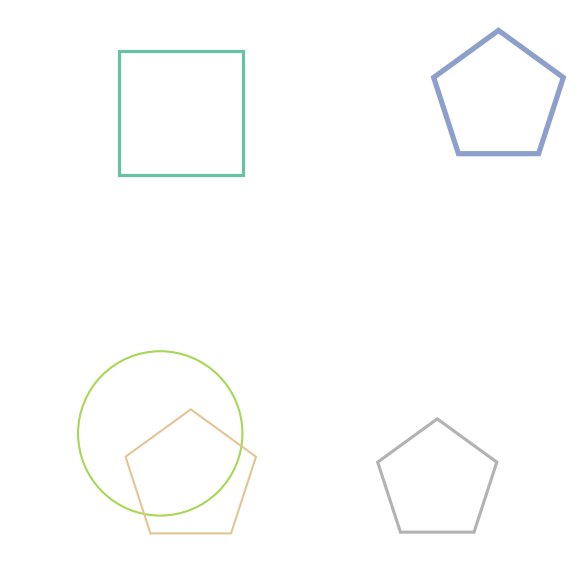[{"shape": "square", "thickness": 1.5, "radius": 0.54, "center": [0.313, 0.803]}, {"shape": "pentagon", "thickness": 2.5, "radius": 0.59, "center": [0.863, 0.828]}, {"shape": "circle", "thickness": 1, "radius": 0.71, "center": [0.277, 0.249]}, {"shape": "pentagon", "thickness": 1, "radius": 0.59, "center": [0.33, 0.172]}, {"shape": "pentagon", "thickness": 1.5, "radius": 0.54, "center": [0.757, 0.165]}]